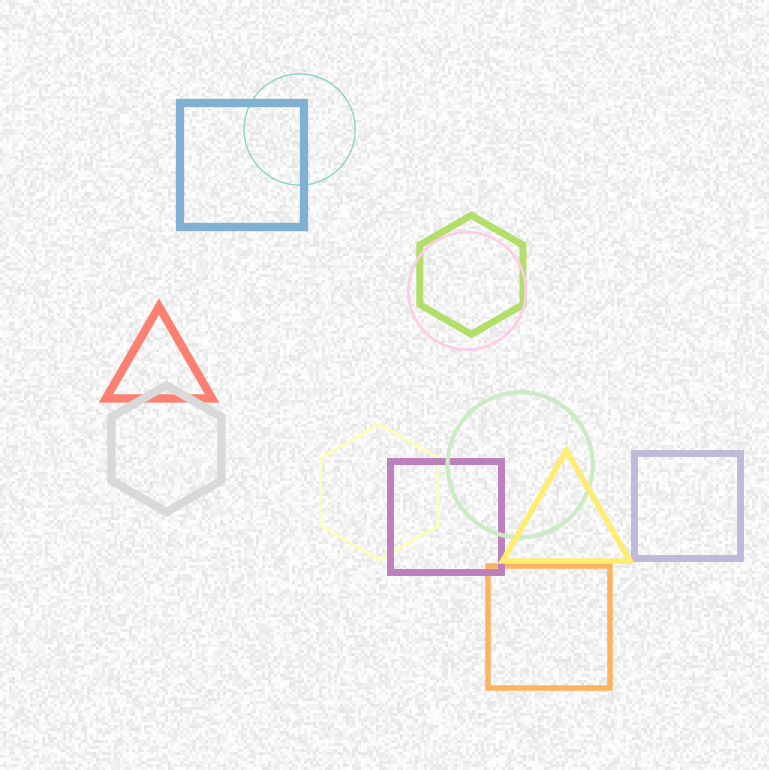[{"shape": "circle", "thickness": 0.5, "radius": 0.36, "center": [0.389, 0.832]}, {"shape": "hexagon", "thickness": 1, "radius": 0.44, "center": [0.493, 0.361]}, {"shape": "square", "thickness": 2.5, "radius": 0.34, "center": [0.892, 0.344]}, {"shape": "triangle", "thickness": 3, "radius": 0.4, "center": [0.207, 0.522]}, {"shape": "square", "thickness": 3, "radius": 0.4, "center": [0.315, 0.786]}, {"shape": "square", "thickness": 2, "radius": 0.4, "center": [0.713, 0.186]}, {"shape": "hexagon", "thickness": 2.5, "radius": 0.39, "center": [0.612, 0.643]}, {"shape": "circle", "thickness": 1, "radius": 0.38, "center": [0.607, 0.622]}, {"shape": "hexagon", "thickness": 3, "radius": 0.41, "center": [0.216, 0.417]}, {"shape": "square", "thickness": 2.5, "radius": 0.36, "center": [0.579, 0.329]}, {"shape": "circle", "thickness": 1.5, "radius": 0.47, "center": [0.676, 0.396]}, {"shape": "triangle", "thickness": 2, "radius": 0.48, "center": [0.736, 0.319]}]